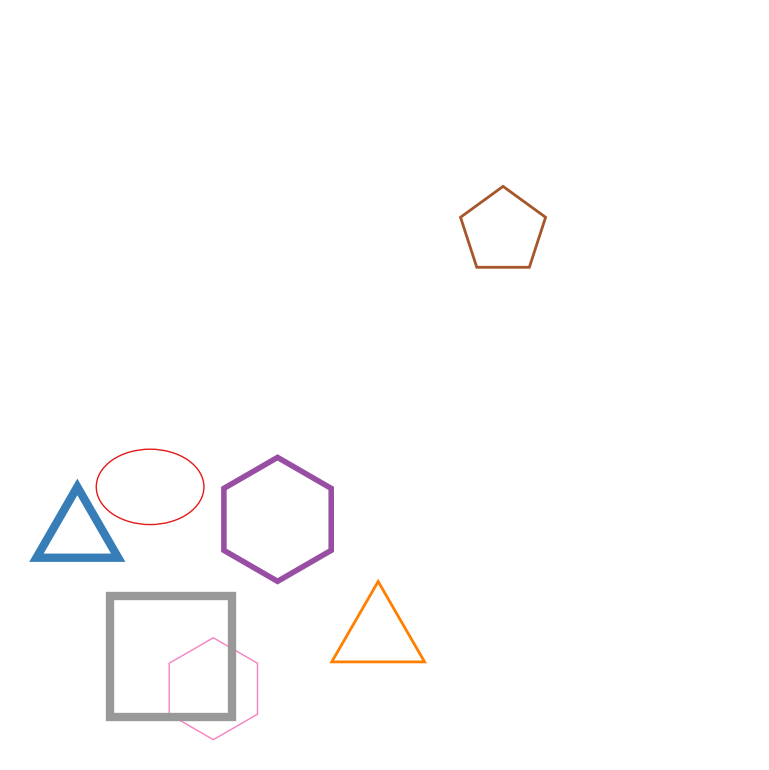[{"shape": "oval", "thickness": 0.5, "radius": 0.35, "center": [0.195, 0.368]}, {"shape": "triangle", "thickness": 3, "radius": 0.31, "center": [0.1, 0.306]}, {"shape": "hexagon", "thickness": 2, "radius": 0.4, "center": [0.36, 0.325]}, {"shape": "triangle", "thickness": 1, "radius": 0.35, "center": [0.491, 0.175]}, {"shape": "pentagon", "thickness": 1, "radius": 0.29, "center": [0.653, 0.7]}, {"shape": "hexagon", "thickness": 0.5, "radius": 0.33, "center": [0.277, 0.106]}, {"shape": "square", "thickness": 3, "radius": 0.39, "center": [0.222, 0.147]}]